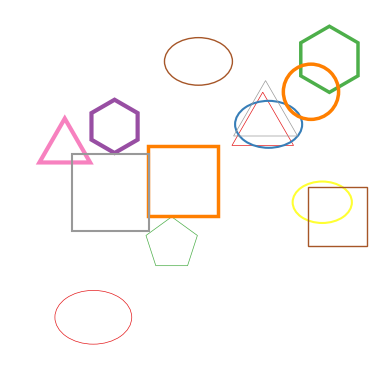[{"shape": "oval", "thickness": 0.5, "radius": 0.5, "center": [0.242, 0.176]}, {"shape": "triangle", "thickness": 0.5, "radius": 0.46, "center": [0.682, 0.668]}, {"shape": "oval", "thickness": 1.5, "radius": 0.44, "center": [0.698, 0.677]}, {"shape": "hexagon", "thickness": 2.5, "radius": 0.43, "center": [0.856, 0.846]}, {"shape": "pentagon", "thickness": 0.5, "radius": 0.35, "center": [0.446, 0.367]}, {"shape": "hexagon", "thickness": 3, "radius": 0.35, "center": [0.298, 0.672]}, {"shape": "circle", "thickness": 2.5, "radius": 0.36, "center": [0.808, 0.762]}, {"shape": "square", "thickness": 2.5, "radius": 0.45, "center": [0.476, 0.53]}, {"shape": "oval", "thickness": 1.5, "radius": 0.38, "center": [0.837, 0.475]}, {"shape": "oval", "thickness": 1, "radius": 0.44, "center": [0.515, 0.84]}, {"shape": "square", "thickness": 1, "radius": 0.38, "center": [0.877, 0.438]}, {"shape": "triangle", "thickness": 3, "radius": 0.38, "center": [0.168, 0.616]}, {"shape": "triangle", "thickness": 0.5, "radius": 0.48, "center": [0.69, 0.695]}, {"shape": "square", "thickness": 1.5, "radius": 0.5, "center": [0.287, 0.5]}]